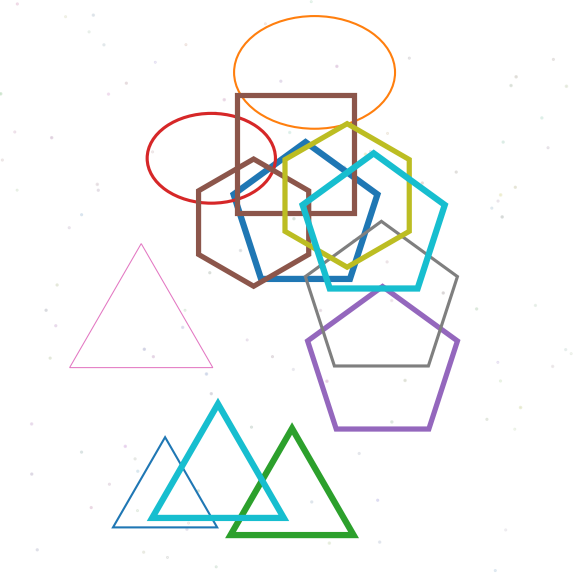[{"shape": "pentagon", "thickness": 3, "radius": 0.65, "center": [0.529, 0.622]}, {"shape": "triangle", "thickness": 1, "radius": 0.52, "center": [0.286, 0.138]}, {"shape": "oval", "thickness": 1, "radius": 0.7, "center": [0.545, 0.874]}, {"shape": "triangle", "thickness": 3, "radius": 0.62, "center": [0.506, 0.134]}, {"shape": "oval", "thickness": 1.5, "radius": 0.56, "center": [0.366, 0.725]}, {"shape": "pentagon", "thickness": 2.5, "radius": 0.68, "center": [0.662, 0.367]}, {"shape": "square", "thickness": 2.5, "radius": 0.51, "center": [0.511, 0.732]}, {"shape": "hexagon", "thickness": 2.5, "radius": 0.55, "center": [0.439, 0.614]}, {"shape": "triangle", "thickness": 0.5, "radius": 0.72, "center": [0.245, 0.434]}, {"shape": "pentagon", "thickness": 1.5, "radius": 0.69, "center": [0.66, 0.477]}, {"shape": "hexagon", "thickness": 2.5, "radius": 0.62, "center": [0.601, 0.661]}, {"shape": "triangle", "thickness": 3, "radius": 0.66, "center": [0.377, 0.168]}, {"shape": "pentagon", "thickness": 3, "radius": 0.65, "center": [0.647, 0.604]}]